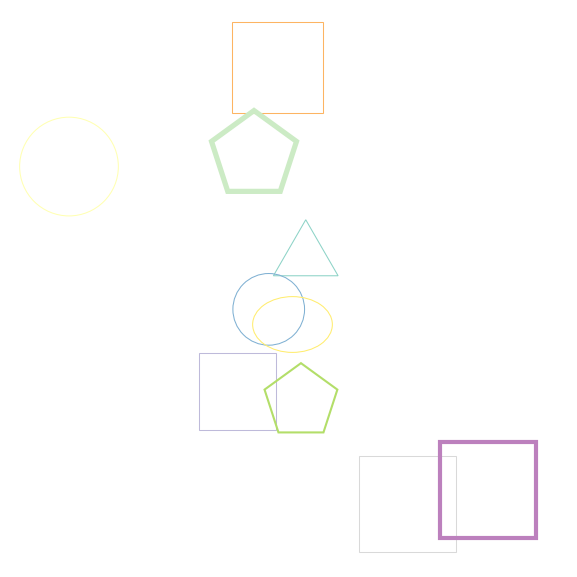[{"shape": "triangle", "thickness": 0.5, "radius": 0.32, "center": [0.529, 0.554]}, {"shape": "circle", "thickness": 0.5, "radius": 0.43, "center": [0.119, 0.711]}, {"shape": "square", "thickness": 0.5, "radius": 0.33, "center": [0.411, 0.322]}, {"shape": "circle", "thickness": 0.5, "radius": 0.31, "center": [0.465, 0.463]}, {"shape": "square", "thickness": 0.5, "radius": 0.39, "center": [0.481, 0.883]}, {"shape": "pentagon", "thickness": 1, "radius": 0.33, "center": [0.521, 0.304]}, {"shape": "square", "thickness": 0.5, "radius": 0.42, "center": [0.705, 0.126]}, {"shape": "square", "thickness": 2, "radius": 0.42, "center": [0.845, 0.151]}, {"shape": "pentagon", "thickness": 2.5, "radius": 0.39, "center": [0.44, 0.73]}, {"shape": "oval", "thickness": 0.5, "radius": 0.35, "center": [0.506, 0.437]}]